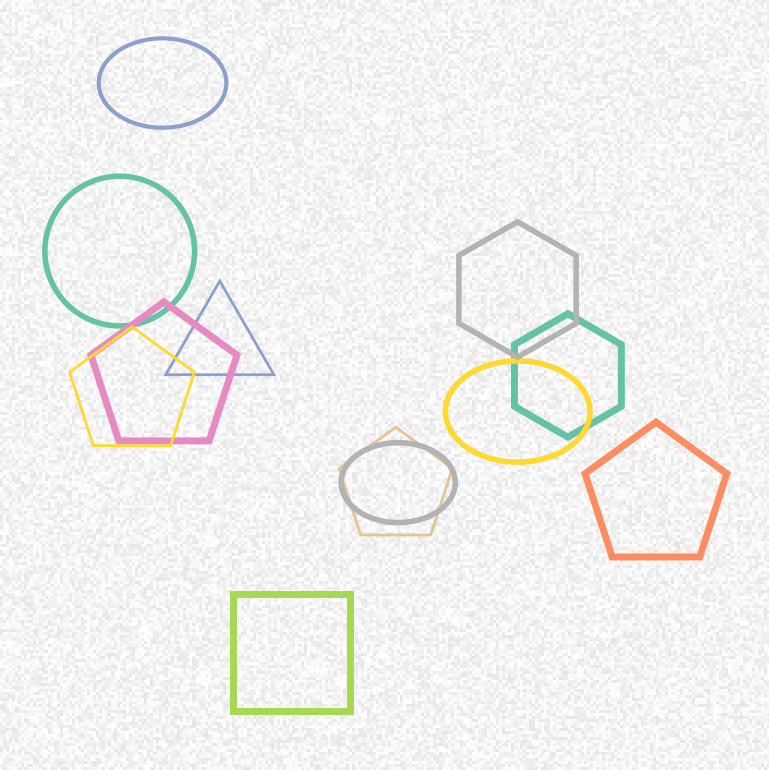[{"shape": "circle", "thickness": 2, "radius": 0.49, "center": [0.156, 0.674]}, {"shape": "hexagon", "thickness": 2.5, "radius": 0.4, "center": [0.738, 0.512]}, {"shape": "pentagon", "thickness": 2.5, "radius": 0.48, "center": [0.852, 0.355]}, {"shape": "triangle", "thickness": 1, "radius": 0.41, "center": [0.285, 0.554]}, {"shape": "oval", "thickness": 1.5, "radius": 0.41, "center": [0.211, 0.892]}, {"shape": "pentagon", "thickness": 2.5, "radius": 0.5, "center": [0.213, 0.508]}, {"shape": "square", "thickness": 2.5, "radius": 0.38, "center": [0.379, 0.153]}, {"shape": "oval", "thickness": 2, "radius": 0.47, "center": [0.672, 0.466]}, {"shape": "pentagon", "thickness": 1, "radius": 0.43, "center": [0.171, 0.49]}, {"shape": "pentagon", "thickness": 1, "radius": 0.39, "center": [0.514, 0.368]}, {"shape": "hexagon", "thickness": 2, "radius": 0.44, "center": [0.672, 0.624]}, {"shape": "oval", "thickness": 2, "radius": 0.37, "center": [0.517, 0.373]}]